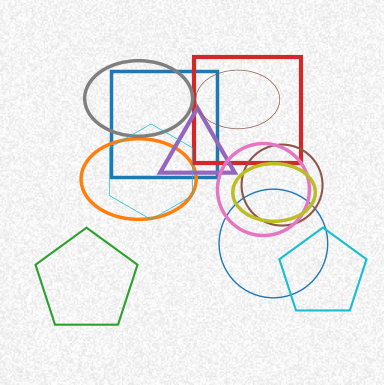[{"shape": "square", "thickness": 2.5, "radius": 0.69, "center": [0.426, 0.677]}, {"shape": "circle", "thickness": 1, "radius": 0.71, "center": [0.71, 0.368]}, {"shape": "oval", "thickness": 2.5, "radius": 0.75, "center": [0.36, 0.535]}, {"shape": "pentagon", "thickness": 1.5, "radius": 0.7, "center": [0.225, 0.269]}, {"shape": "square", "thickness": 3, "radius": 0.69, "center": [0.643, 0.715]}, {"shape": "triangle", "thickness": 3, "radius": 0.56, "center": [0.513, 0.607]}, {"shape": "oval", "thickness": 0.5, "radius": 0.54, "center": [0.618, 0.742]}, {"shape": "circle", "thickness": 1.5, "radius": 0.53, "center": [0.733, 0.519]}, {"shape": "circle", "thickness": 2.5, "radius": 0.6, "center": [0.684, 0.508]}, {"shape": "oval", "thickness": 2.5, "radius": 0.7, "center": [0.36, 0.744]}, {"shape": "oval", "thickness": 2.5, "radius": 0.54, "center": [0.712, 0.5]}, {"shape": "hexagon", "thickness": 0.5, "radius": 0.62, "center": [0.392, 0.554]}, {"shape": "pentagon", "thickness": 1.5, "radius": 0.59, "center": [0.839, 0.29]}]